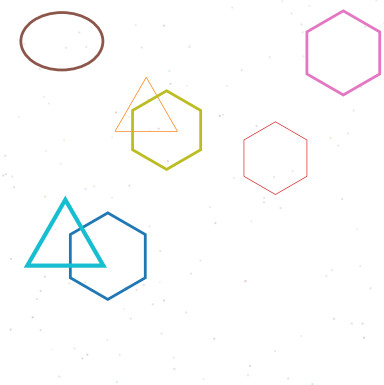[{"shape": "hexagon", "thickness": 2, "radius": 0.56, "center": [0.28, 0.335]}, {"shape": "triangle", "thickness": 0.5, "radius": 0.47, "center": [0.38, 0.706]}, {"shape": "hexagon", "thickness": 0.5, "radius": 0.47, "center": [0.715, 0.589]}, {"shape": "oval", "thickness": 2, "radius": 0.53, "center": [0.161, 0.893]}, {"shape": "hexagon", "thickness": 2, "radius": 0.55, "center": [0.892, 0.863]}, {"shape": "hexagon", "thickness": 2, "radius": 0.51, "center": [0.433, 0.662]}, {"shape": "triangle", "thickness": 3, "radius": 0.57, "center": [0.17, 0.367]}]